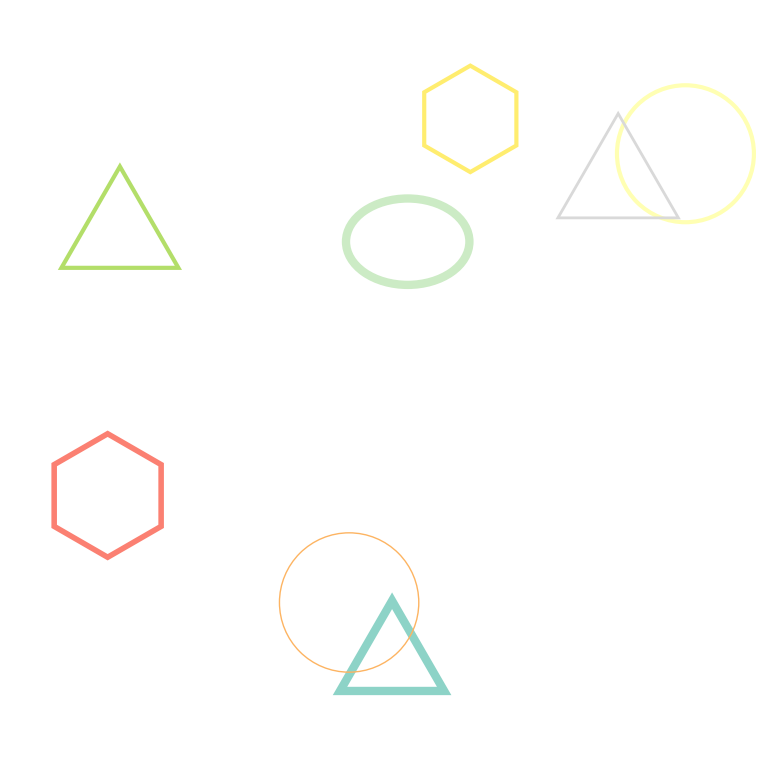[{"shape": "triangle", "thickness": 3, "radius": 0.39, "center": [0.509, 0.142]}, {"shape": "circle", "thickness": 1.5, "radius": 0.44, "center": [0.89, 0.8]}, {"shape": "hexagon", "thickness": 2, "radius": 0.4, "center": [0.14, 0.357]}, {"shape": "circle", "thickness": 0.5, "radius": 0.45, "center": [0.453, 0.218]}, {"shape": "triangle", "thickness": 1.5, "radius": 0.44, "center": [0.156, 0.696]}, {"shape": "triangle", "thickness": 1, "radius": 0.45, "center": [0.803, 0.762]}, {"shape": "oval", "thickness": 3, "radius": 0.4, "center": [0.529, 0.686]}, {"shape": "hexagon", "thickness": 1.5, "radius": 0.35, "center": [0.611, 0.846]}]